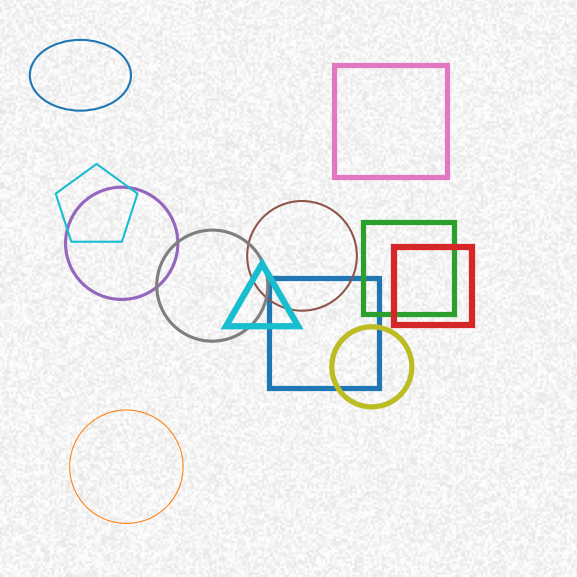[{"shape": "oval", "thickness": 1, "radius": 0.44, "center": [0.139, 0.869]}, {"shape": "square", "thickness": 2.5, "radius": 0.48, "center": [0.562, 0.423]}, {"shape": "circle", "thickness": 0.5, "radius": 0.49, "center": [0.219, 0.191]}, {"shape": "square", "thickness": 2.5, "radius": 0.4, "center": [0.707, 0.535]}, {"shape": "square", "thickness": 3, "radius": 0.34, "center": [0.75, 0.504]}, {"shape": "circle", "thickness": 1.5, "radius": 0.49, "center": [0.211, 0.578]}, {"shape": "circle", "thickness": 1, "radius": 0.47, "center": [0.523, 0.556]}, {"shape": "square", "thickness": 2.5, "radius": 0.49, "center": [0.677, 0.789]}, {"shape": "circle", "thickness": 1.5, "radius": 0.48, "center": [0.368, 0.505]}, {"shape": "circle", "thickness": 2.5, "radius": 0.35, "center": [0.644, 0.364]}, {"shape": "pentagon", "thickness": 1, "radius": 0.37, "center": [0.167, 0.641]}, {"shape": "triangle", "thickness": 3, "radius": 0.36, "center": [0.454, 0.47]}]